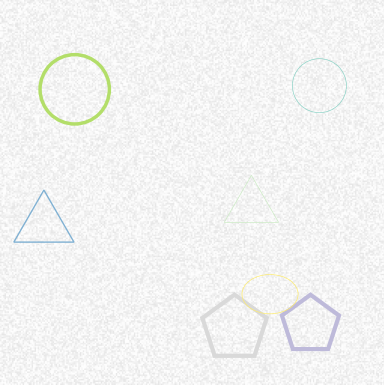[{"shape": "circle", "thickness": 0.5, "radius": 0.35, "center": [0.83, 0.777]}, {"shape": "pentagon", "thickness": 3, "radius": 0.39, "center": [0.806, 0.156]}, {"shape": "triangle", "thickness": 1, "radius": 0.45, "center": [0.114, 0.416]}, {"shape": "circle", "thickness": 2.5, "radius": 0.45, "center": [0.194, 0.768]}, {"shape": "pentagon", "thickness": 3, "radius": 0.44, "center": [0.609, 0.147]}, {"shape": "triangle", "thickness": 0.5, "radius": 0.41, "center": [0.653, 0.463]}, {"shape": "oval", "thickness": 0.5, "radius": 0.36, "center": [0.701, 0.236]}]